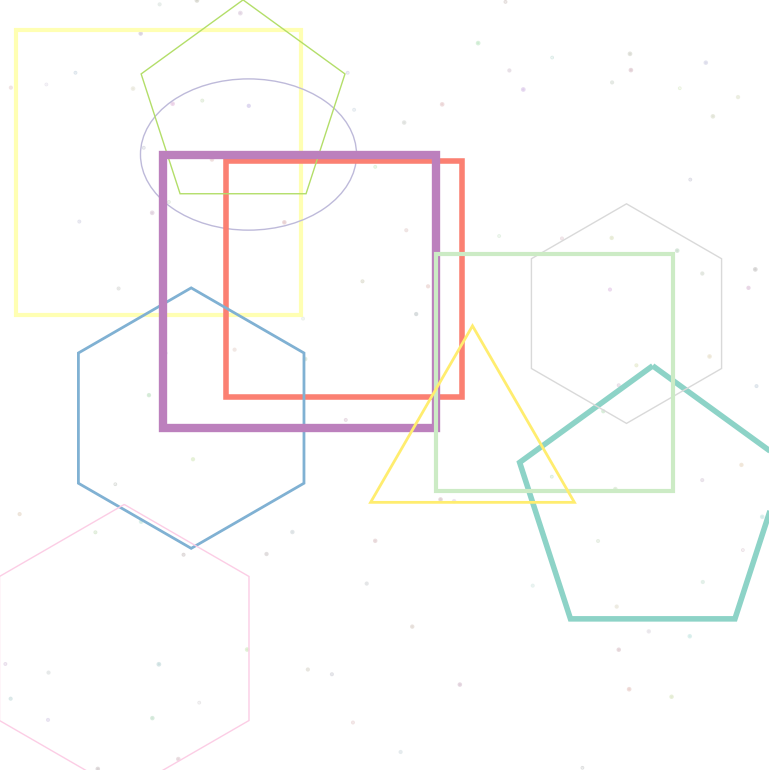[{"shape": "pentagon", "thickness": 2, "radius": 0.91, "center": [0.848, 0.343]}, {"shape": "square", "thickness": 1.5, "radius": 0.93, "center": [0.205, 0.776]}, {"shape": "oval", "thickness": 0.5, "radius": 0.7, "center": [0.323, 0.799]}, {"shape": "square", "thickness": 2, "radius": 0.77, "center": [0.447, 0.638]}, {"shape": "hexagon", "thickness": 1, "radius": 0.85, "center": [0.248, 0.457]}, {"shape": "pentagon", "thickness": 0.5, "radius": 0.7, "center": [0.316, 0.861]}, {"shape": "hexagon", "thickness": 0.5, "radius": 0.94, "center": [0.161, 0.158]}, {"shape": "hexagon", "thickness": 0.5, "radius": 0.71, "center": [0.814, 0.593]}, {"shape": "square", "thickness": 3, "radius": 0.89, "center": [0.389, 0.621]}, {"shape": "square", "thickness": 1.5, "radius": 0.77, "center": [0.72, 0.516]}, {"shape": "triangle", "thickness": 1, "radius": 0.76, "center": [0.614, 0.424]}]